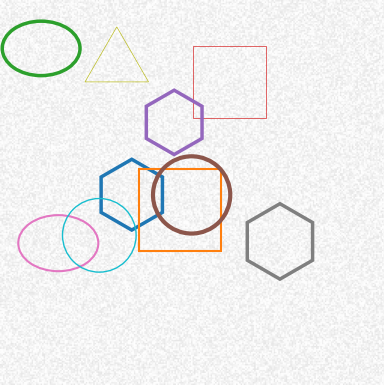[{"shape": "hexagon", "thickness": 2.5, "radius": 0.46, "center": [0.342, 0.494]}, {"shape": "square", "thickness": 1.5, "radius": 0.53, "center": [0.466, 0.456]}, {"shape": "oval", "thickness": 2.5, "radius": 0.51, "center": [0.107, 0.874]}, {"shape": "square", "thickness": 0.5, "radius": 0.47, "center": [0.596, 0.787]}, {"shape": "hexagon", "thickness": 2.5, "radius": 0.42, "center": [0.452, 0.682]}, {"shape": "circle", "thickness": 3, "radius": 0.5, "center": [0.498, 0.494]}, {"shape": "oval", "thickness": 1.5, "radius": 0.52, "center": [0.151, 0.368]}, {"shape": "hexagon", "thickness": 2.5, "radius": 0.49, "center": [0.727, 0.373]}, {"shape": "triangle", "thickness": 0.5, "radius": 0.48, "center": [0.303, 0.835]}, {"shape": "circle", "thickness": 1, "radius": 0.48, "center": [0.258, 0.389]}]